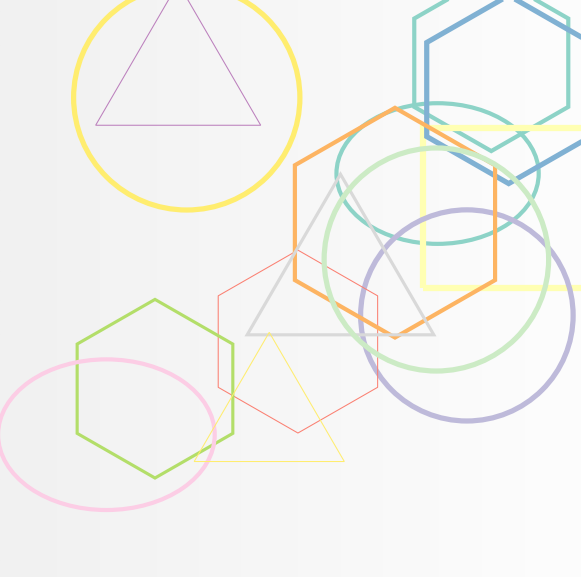[{"shape": "hexagon", "thickness": 2, "radius": 0.76, "center": [0.845, 0.891]}, {"shape": "oval", "thickness": 2, "radius": 0.87, "center": [0.753, 0.699]}, {"shape": "square", "thickness": 3, "radius": 0.69, "center": [0.867, 0.639]}, {"shape": "circle", "thickness": 2.5, "radius": 0.91, "center": [0.803, 0.453]}, {"shape": "hexagon", "thickness": 0.5, "radius": 0.79, "center": [0.513, 0.408]}, {"shape": "hexagon", "thickness": 2.5, "radius": 0.81, "center": [0.875, 0.844]}, {"shape": "hexagon", "thickness": 2, "radius": 0.99, "center": [0.68, 0.614]}, {"shape": "hexagon", "thickness": 1.5, "radius": 0.77, "center": [0.267, 0.326]}, {"shape": "oval", "thickness": 2, "radius": 0.93, "center": [0.183, 0.246]}, {"shape": "triangle", "thickness": 1.5, "radius": 0.93, "center": [0.586, 0.512]}, {"shape": "triangle", "thickness": 0.5, "radius": 0.82, "center": [0.307, 0.864]}, {"shape": "circle", "thickness": 2.5, "radius": 0.97, "center": [0.751, 0.55]}, {"shape": "triangle", "thickness": 0.5, "radius": 0.75, "center": [0.463, 0.275]}, {"shape": "circle", "thickness": 2.5, "radius": 0.97, "center": [0.321, 0.83]}]